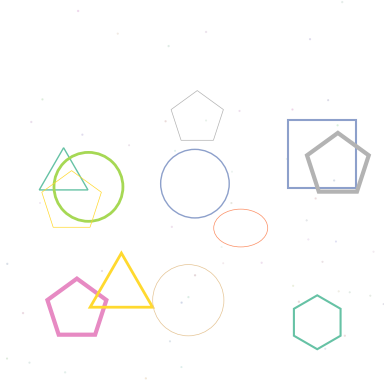[{"shape": "hexagon", "thickness": 1.5, "radius": 0.35, "center": [0.824, 0.163]}, {"shape": "triangle", "thickness": 1, "radius": 0.37, "center": [0.165, 0.543]}, {"shape": "oval", "thickness": 0.5, "radius": 0.35, "center": [0.625, 0.408]}, {"shape": "circle", "thickness": 1, "radius": 0.45, "center": [0.506, 0.523]}, {"shape": "square", "thickness": 1.5, "radius": 0.44, "center": [0.836, 0.6]}, {"shape": "pentagon", "thickness": 3, "radius": 0.4, "center": [0.2, 0.196]}, {"shape": "circle", "thickness": 2, "radius": 0.45, "center": [0.23, 0.515]}, {"shape": "triangle", "thickness": 2, "radius": 0.47, "center": [0.315, 0.249]}, {"shape": "pentagon", "thickness": 0.5, "radius": 0.41, "center": [0.186, 0.475]}, {"shape": "circle", "thickness": 0.5, "radius": 0.46, "center": [0.489, 0.22]}, {"shape": "pentagon", "thickness": 3, "radius": 0.42, "center": [0.878, 0.57]}, {"shape": "pentagon", "thickness": 0.5, "radius": 0.36, "center": [0.512, 0.693]}]